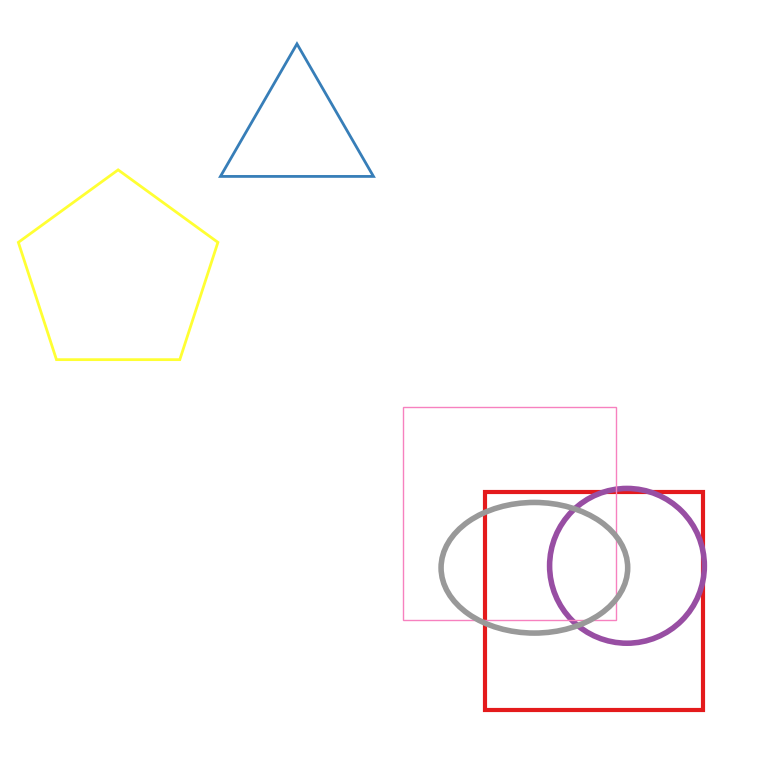[{"shape": "square", "thickness": 1.5, "radius": 0.71, "center": [0.771, 0.219]}, {"shape": "triangle", "thickness": 1, "radius": 0.57, "center": [0.386, 0.828]}, {"shape": "circle", "thickness": 2, "radius": 0.5, "center": [0.814, 0.265]}, {"shape": "pentagon", "thickness": 1, "radius": 0.68, "center": [0.153, 0.643]}, {"shape": "square", "thickness": 0.5, "radius": 0.69, "center": [0.662, 0.333]}, {"shape": "oval", "thickness": 2, "radius": 0.61, "center": [0.694, 0.263]}]